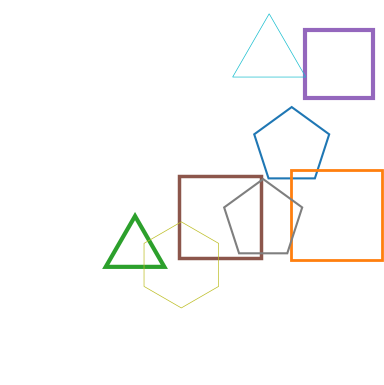[{"shape": "pentagon", "thickness": 1.5, "radius": 0.51, "center": [0.758, 0.62]}, {"shape": "square", "thickness": 2, "radius": 0.59, "center": [0.875, 0.442]}, {"shape": "triangle", "thickness": 3, "radius": 0.44, "center": [0.351, 0.351]}, {"shape": "square", "thickness": 3, "radius": 0.44, "center": [0.881, 0.834]}, {"shape": "square", "thickness": 2.5, "radius": 0.53, "center": [0.571, 0.436]}, {"shape": "pentagon", "thickness": 1.5, "radius": 0.53, "center": [0.684, 0.428]}, {"shape": "hexagon", "thickness": 0.5, "radius": 0.56, "center": [0.471, 0.312]}, {"shape": "triangle", "thickness": 0.5, "radius": 0.55, "center": [0.699, 0.855]}]